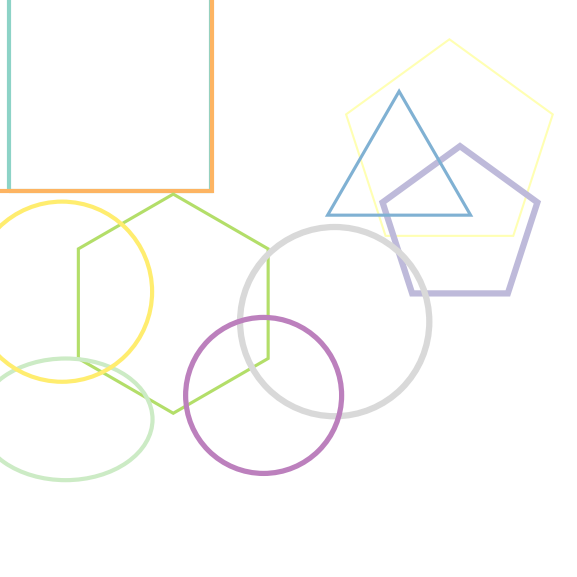[{"shape": "square", "thickness": 2, "radius": 0.88, "center": [0.191, 0.844]}, {"shape": "pentagon", "thickness": 1, "radius": 0.94, "center": [0.778, 0.743]}, {"shape": "pentagon", "thickness": 3, "radius": 0.7, "center": [0.797, 0.605]}, {"shape": "triangle", "thickness": 1.5, "radius": 0.71, "center": [0.691, 0.698]}, {"shape": "square", "thickness": 2, "radius": 0.96, "center": [0.174, 0.861]}, {"shape": "hexagon", "thickness": 1.5, "radius": 0.95, "center": [0.3, 0.473]}, {"shape": "circle", "thickness": 3, "radius": 0.82, "center": [0.58, 0.442]}, {"shape": "circle", "thickness": 2.5, "radius": 0.68, "center": [0.456, 0.314]}, {"shape": "oval", "thickness": 2, "radius": 0.75, "center": [0.114, 0.273]}, {"shape": "circle", "thickness": 2, "radius": 0.78, "center": [0.107, 0.494]}]